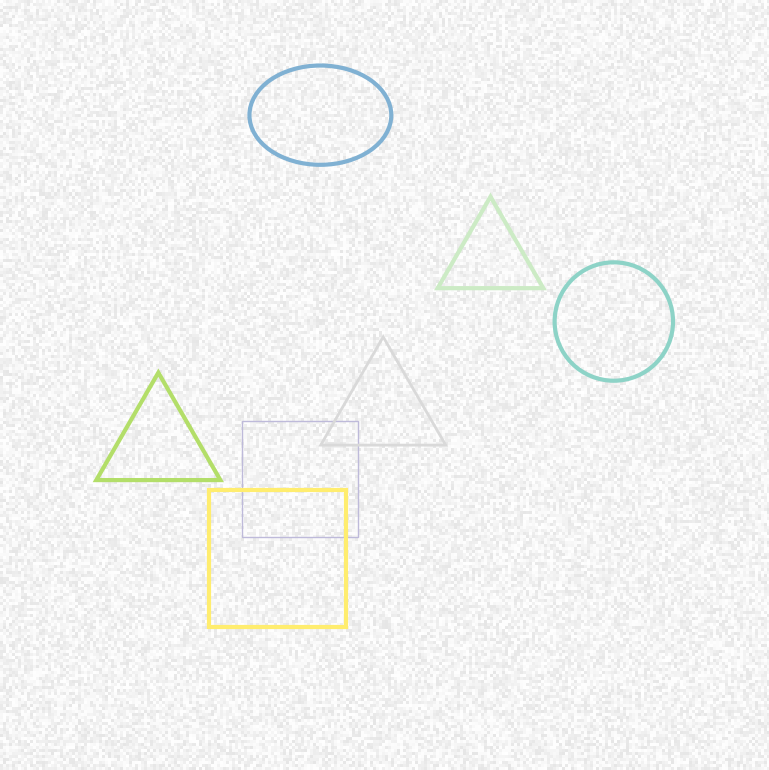[{"shape": "circle", "thickness": 1.5, "radius": 0.38, "center": [0.797, 0.582]}, {"shape": "square", "thickness": 0.5, "radius": 0.38, "center": [0.389, 0.378]}, {"shape": "oval", "thickness": 1.5, "radius": 0.46, "center": [0.416, 0.85]}, {"shape": "triangle", "thickness": 1.5, "radius": 0.47, "center": [0.206, 0.423]}, {"shape": "triangle", "thickness": 1, "radius": 0.47, "center": [0.498, 0.469]}, {"shape": "triangle", "thickness": 1.5, "radius": 0.4, "center": [0.637, 0.665]}, {"shape": "square", "thickness": 1.5, "radius": 0.44, "center": [0.36, 0.275]}]